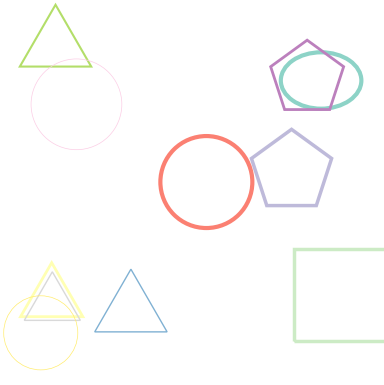[{"shape": "oval", "thickness": 3, "radius": 0.52, "center": [0.834, 0.791]}, {"shape": "triangle", "thickness": 2, "radius": 0.47, "center": [0.134, 0.224]}, {"shape": "pentagon", "thickness": 2.5, "radius": 0.55, "center": [0.757, 0.555]}, {"shape": "circle", "thickness": 3, "radius": 0.6, "center": [0.536, 0.527]}, {"shape": "triangle", "thickness": 1, "radius": 0.54, "center": [0.34, 0.192]}, {"shape": "triangle", "thickness": 1.5, "radius": 0.54, "center": [0.144, 0.881]}, {"shape": "circle", "thickness": 0.5, "radius": 0.59, "center": [0.199, 0.729]}, {"shape": "triangle", "thickness": 1, "radius": 0.42, "center": [0.136, 0.21]}, {"shape": "pentagon", "thickness": 2, "radius": 0.5, "center": [0.798, 0.796]}, {"shape": "square", "thickness": 2.5, "radius": 0.59, "center": [0.882, 0.234]}, {"shape": "circle", "thickness": 0.5, "radius": 0.48, "center": [0.106, 0.135]}]